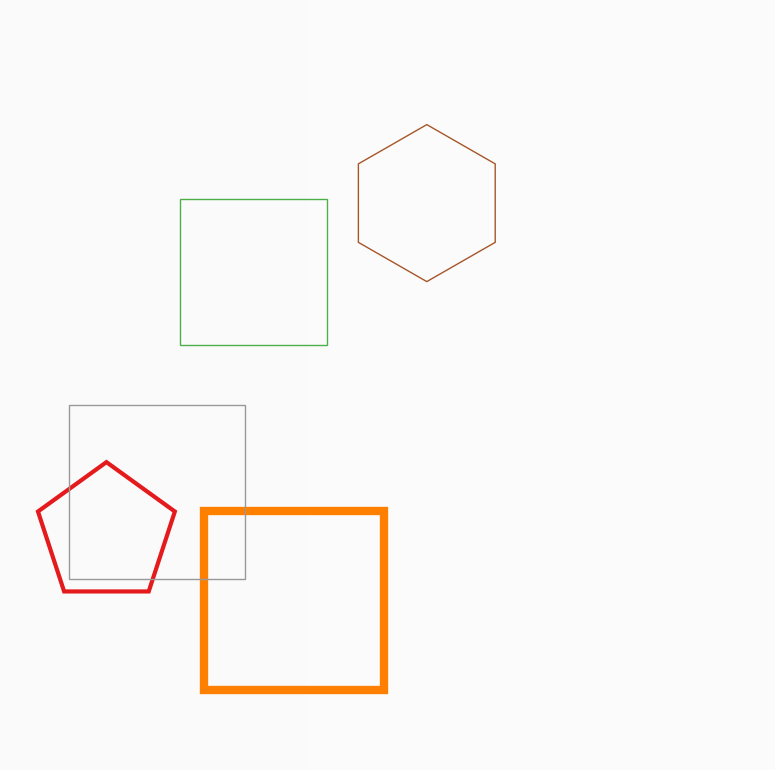[{"shape": "pentagon", "thickness": 1.5, "radius": 0.46, "center": [0.137, 0.307]}, {"shape": "square", "thickness": 0.5, "radius": 0.48, "center": [0.327, 0.647]}, {"shape": "square", "thickness": 3, "radius": 0.58, "center": [0.38, 0.22]}, {"shape": "hexagon", "thickness": 0.5, "radius": 0.51, "center": [0.551, 0.736]}, {"shape": "square", "thickness": 0.5, "radius": 0.57, "center": [0.203, 0.361]}]